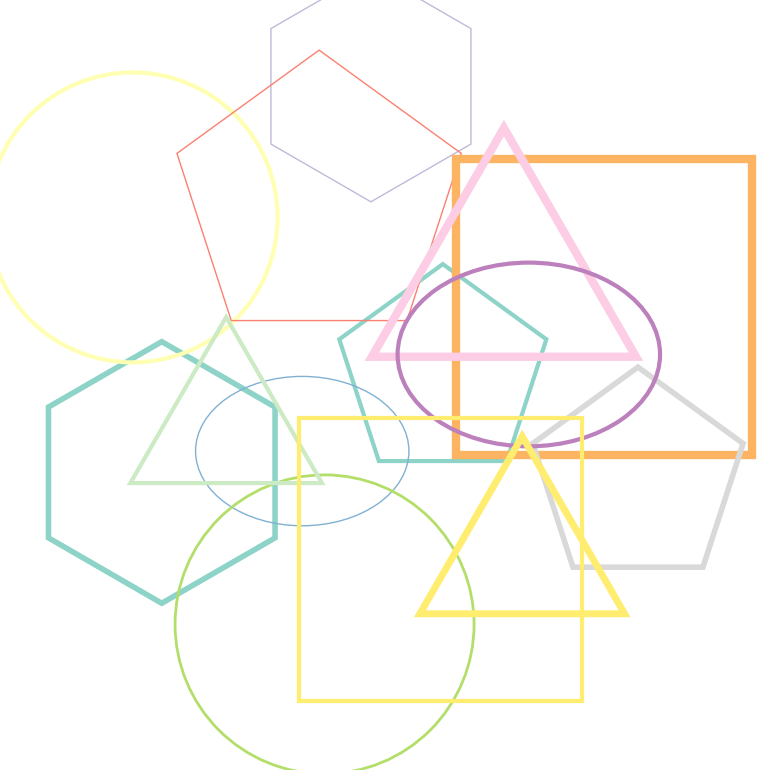[{"shape": "hexagon", "thickness": 2, "radius": 0.85, "center": [0.21, 0.386]}, {"shape": "pentagon", "thickness": 1.5, "radius": 0.71, "center": [0.575, 0.516]}, {"shape": "circle", "thickness": 1.5, "radius": 0.94, "center": [0.172, 0.718]}, {"shape": "hexagon", "thickness": 0.5, "radius": 0.75, "center": [0.482, 0.888]}, {"shape": "pentagon", "thickness": 0.5, "radius": 0.97, "center": [0.414, 0.741]}, {"shape": "oval", "thickness": 0.5, "radius": 0.69, "center": [0.393, 0.414]}, {"shape": "square", "thickness": 3, "radius": 0.96, "center": [0.785, 0.602]}, {"shape": "circle", "thickness": 1, "radius": 0.97, "center": [0.422, 0.189]}, {"shape": "triangle", "thickness": 3, "radius": 0.99, "center": [0.654, 0.636]}, {"shape": "pentagon", "thickness": 2, "radius": 0.72, "center": [0.828, 0.38]}, {"shape": "oval", "thickness": 1.5, "radius": 0.85, "center": [0.687, 0.54]}, {"shape": "triangle", "thickness": 1.5, "radius": 0.72, "center": [0.294, 0.444]}, {"shape": "triangle", "thickness": 2.5, "radius": 0.77, "center": [0.678, 0.28]}, {"shape": "square", "thickness": 1.5, "radius": 0.92, "center": [0.572, 0.273]}]